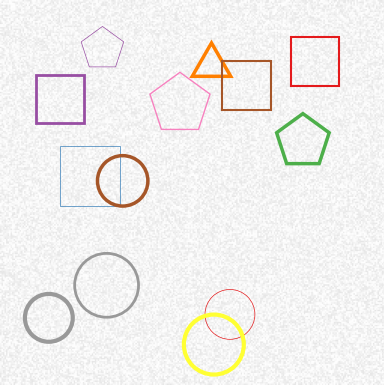[{"shape": "square", "thickness": 1.5, "radius": 0.31, "center": [0.818, 0.84]}, {"shape": "circle", "thickness": 0.5, "radius": 0.32, "center": [0.597, 0.183]}, {"shape": "square", "thickness": 0.5, "radius": 0.39, "center": [0.233, 0.543]}, {"shape": "pentagon", "thickness": 2.5, "radius": 0.36, "center": [0.787, 0.633]}, {"shape": "square", "thickness": 2, "radius": 0.31, "center": [0.156, 0.743]}, {"shape": "pentagon", "thickness": 0.5, "radius": 0.29, "center": [0.266, 0.873]}, {"shape": "triangle", "thickness": 2.5, "radius": 0.29, "center": [0.549, 0.831]}, {"shape": "circle", "thickness": 3, "radius": 0.39, "center": [0.555, 0.105]}, {"shape": "circle", "thickness": 2.5, "radius": 0.33, "center": [0.319, 0.53]}, {"shape": "square", "thickness": 1.5, "radius": 0.32, "center": [0.639, 0.777]}, {"shape": "pentagon", "thickness": 1, "radius": 0.41, "center": [0.467, 0.73]}, {"shape": "circle", "thickness": 3, "radius": 0.31, "center": [0.127, 0.174]}, {"shape": "circle", "thickness": 2, "radius": 0.41, "center": [0.277, 0.259]}]